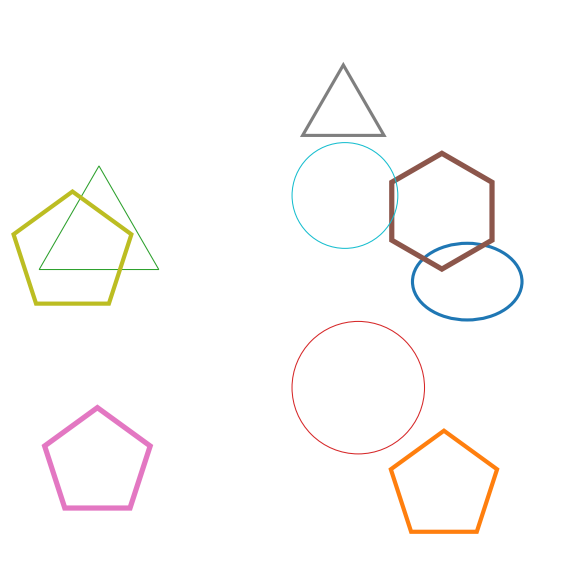[{"shape": "oval", "thickness": 1.5, "radius": 0.47, "center": [0.809, 0.511]}, {"shape": "pentagon", "thickness": 2, "radius": 0.48, "center": [0.769, 0.157]}, {"shape": "triangle", "thickness": 0.5, "radius": 0.6, "center": [0.171, 0.592]}, {"shape": "circle", "thickness": 0.5, "radius": 0.57, "center": [0.62, 0.328]}, {"shape": "hexagon", "thickness": 2.5, "radius": 0.5, "center": [0.765, 0.633]}, {"shape": "pentagon", "thickness": 2.5, "radius": 0.48, "center": [0.169, 0.197]}, {"shape": "triangle", "thickness": 1.5, "radius": 0.41, "center": [0.595, 0.805]}, {"shape": "pentagon", "thickness": 2, "radius": 0.54, "center": [0.126, 0.56]}, {"shape": "circle", "thickness": 0.5, "radius": 0.46, "center": [0.597, 0.661]}]